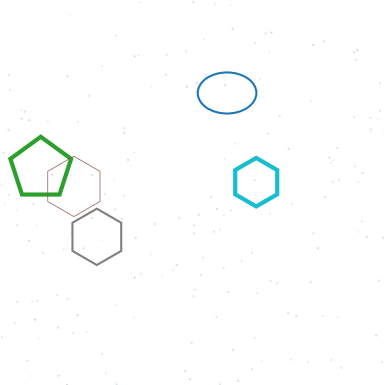[{"shape": "oval", "thickness": 1.5, "radius": 0.38, "center": [0.59, 0.758]}, {"shape": "pentagon", "thickness": 3, "radius": 0.41, "center": [0.106, 0.562]}, {"shape": "hexagon", "thickness": 0.5, "radius": 0.39, "center": [0.192, 0.516]}, {"shape": "hexagon", "thickness": 1.5, "radius": 0.37, "center": [0.252, 0.385]}, {"shape": "hexagon", "thickness": 3, "radius": 0.31, "center": [0.665, 0.527]}]